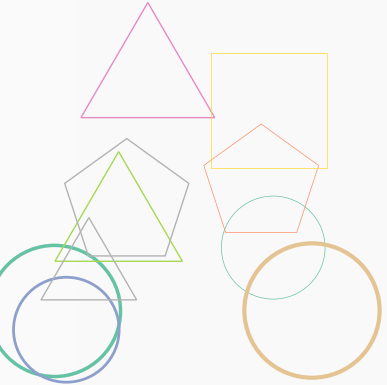[{"shape": "circle", "thickness": 0.5, "radius": 0.67, "center": [0.705, 0.357]}, {"shape": "circle", "thickness": 2.5, "radius": 0.85, "center": [0.141, 0.192]}, {"shape": "pentagon", "thickness": 0.5, "radius": 0.78, "center": [0.674, 0.522]}, {"shape": "circle", "thickness": 2, "radius": 0.68, "center": [0.171, 0.144]}, {"shape": "triangle", "thickness": 1, "radius": 1.0, "center": [0.381, 0.794]}, {"shape": "triangle", "thickness": 1, "radius": 0.95, "center": [0.306, 0.416]}, {"shape": "square", "thickness": 0.5, "radius": 0.75, "center": [0.694, 0.713]}, {"shape": "circle", "thickness": 3, "radius": 0.87, "center": [0.805, 0.193]}, {"shape": "triangle", "thickness": 1, "radius": 0.71, "center": [0.229, 0.292]}, {"shape": "pentagon", "thickness": 1, "radius": 0.84, "center": [0.327, 0.472]}]